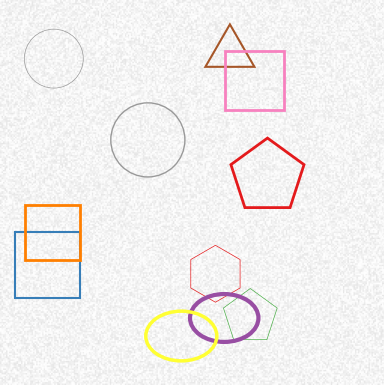[{"shape": "hexagon", "thickness": 0.5, "radius": 0.37, "center": [0.56, 0.289]}, {"shape": "pentagon", "thickness": 2, "radius": 0.5, "center": [0.695, 0.542]}, {"shape": "square", "thickness": 1.5, "radius": 0.42, "center": [0.124, 0.312]}, {"shape": "pentagon", "thickness": 0.5, "radius": 0.37, "center": [0.65, 0.177]}, {"shape": "oval", "thickness": 3, "radius": 0.44, "center": [0.582, 0.174]}, {"shape": "square", "thickness": 2, "radius": 0.36, "center": [0.135, 0.397]}, {"shape": "oval", "thickness": 2.5, "radius": 0.46, "center": [0.471, 0.127]}, {"shape": "triangle", "thickness": 1.5, "radius": 0.37, "center": [0.597, 0.863]}, {"shape": "square", "thickness": 2, "radius": 0.38, "center": [0.661, 0.791]}, {"shape": "circle", "thickness": 1, "radius": 0.48, "center": [0.384, 0.637]}, {"shape": "circle", "thickness": 0.5, "radius": 0.38, "center": [0.14, 0.848]}]